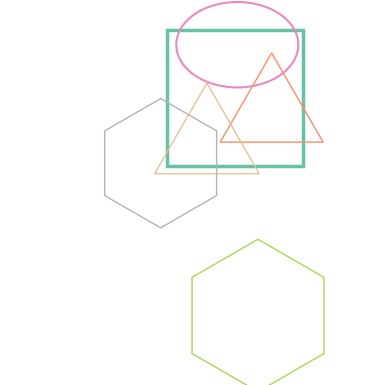[{"shape": "square", "thickness": 2.5, "radius": 0.88, "center": [0.611, 0.745]}, {"shape": "triangle", "thickness": 1, "radius": 0.77, "center": [0.706, 0.708]}, {"shape": "oval", "thickness": 1.5, "radius": 0.79, "center": [0.616, 0.884]}, {"shape": "hexagon", "thickness": 1, "radius": 0.99, "center": [0.67, 0.181]}, {"shape": "triangle", "thickness": 1, "radius": 0.78, "center": [0.537, 0.627]}, {"shape": "hexagon", "thickness": 1, "radius": 0.84, "center": [0.417, 0.576]}]